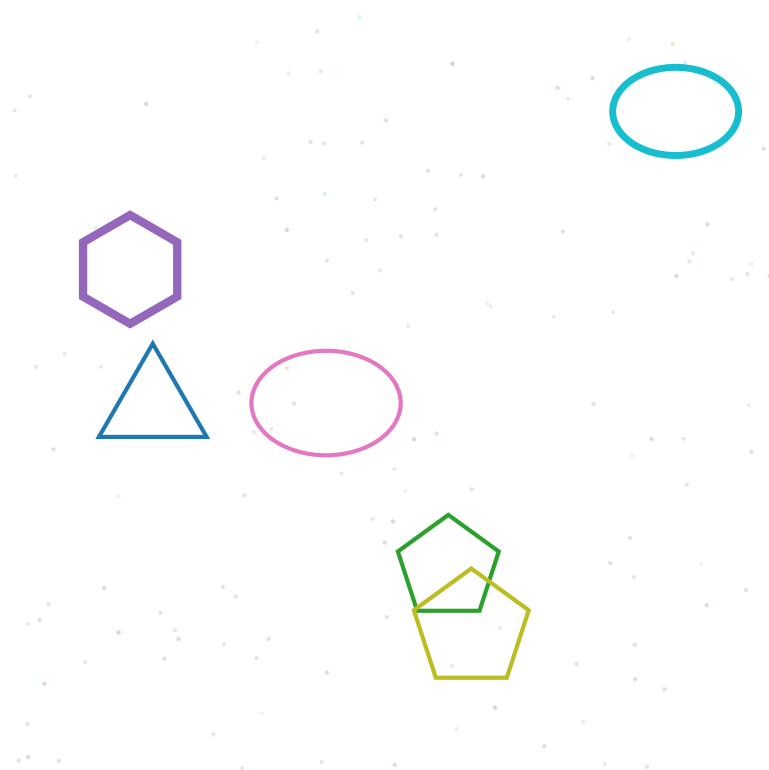[{"shape": "triangle", "thickness": 1.5, "radius": 0.4, "center": [0.198, 0.473]}, {"shape": "pentagon", "thickness": 1.5, "radius": 0.34, "center": [0.582, 0.262]}, {"shape": "hexagon", "thickness": 3, "radius": 0.35, "center": [0.169, 0.65]}, {"shape": "oval", "thickness": 1.5, "radius": 0.48, "center": [0.423, 0.477]}, {"shape": "pentagon", "thickness": 1.5, "radius": 0.39, "center": [0.612, 0.183]}, {"shape": "oval", "thickness": 2.5, "radius": 0.41, "center": [0.877, 0.855]}]